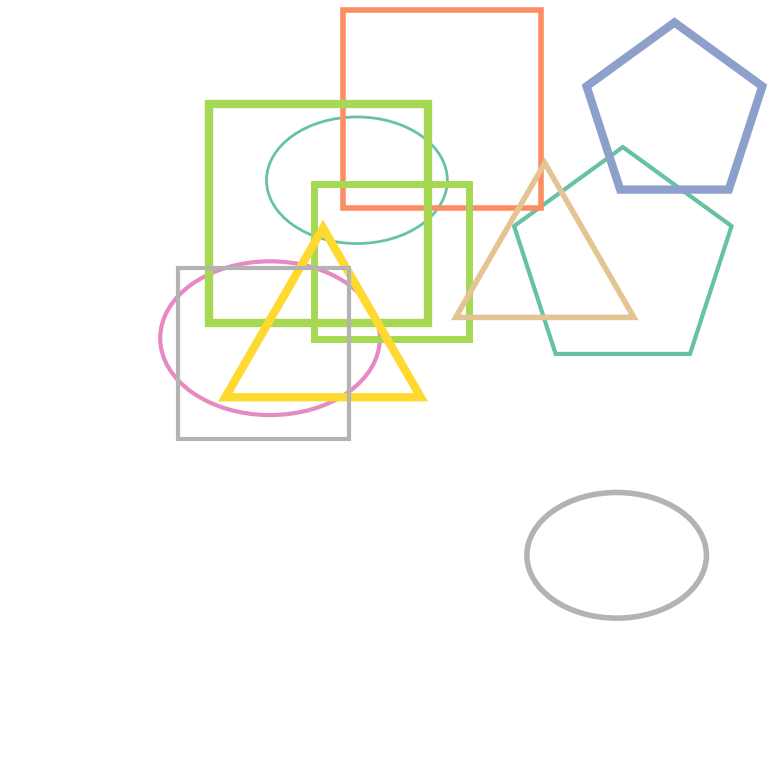[{"shape": "pentagon", "thickness": 1.5, "radius": 0.74, "center": [0.809, 0.661]}, {"shape": "oval", "thickness": 1, "radius": 0.59, "center": [0.464, 0.766]}, {"shape": "square", "thickness": 2, "radius": 0.64, "center": [0.574, 0.859]}, {"shape": "pentagon", "thickness": 3, "radius": 0.6, "center": [0.876, 0.851]}, {"shape": "oval", "thickness": 1.5, "radius": 0.71, "center": [0.351, 0.561]}, {"shape": "square", "thickness": 3, "radius": 0.71, "center": [0.413, 0.723]}, {"shape": "square", "thickness": 2.5, "radius": 0.5, "center": [0.508, 0.661]}, {"shape": "triangle", "thickness": 3, "radius": 0.73, "center": [0.42, 0.557]}, {"shape": "triangle", "thickness": 2, "radius": 0.67, "center": [0.708, 0.655]}, {"shape": "oval", "thickness": 2, "radius": 0.58, "center": [0.801, 0.279]}, {"shape": "square", "thickness": 1.5, "radius": 0.56, "center": [0.342, 0.541]}]